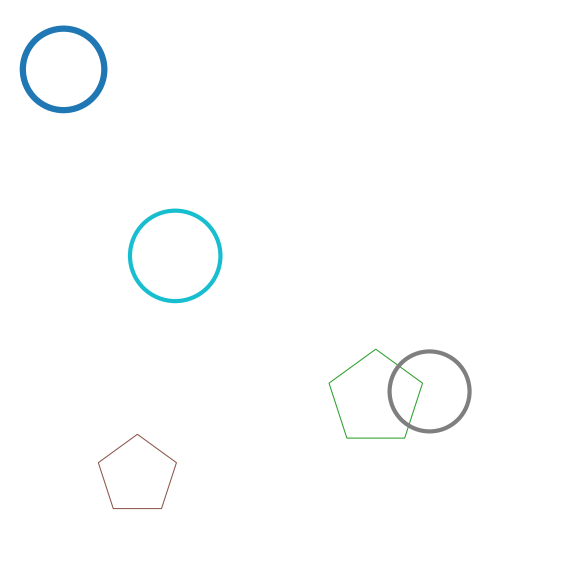[{"shape": "circle", "thickness": 3, "radius": 0.35, "center": [0.11, 0.879]}, {"shape": "pentagon", "thickness": 0.5, "radius": 0.43, "center": [0.651, 0.309]}, {"shape": "pentagon", "thickness": 0.5, "radius": 0.36, "center": [0.238, 0.176]}, {"shape": "circle", "thickness": 2, "radius": 0.35, "center": [0.744, 0.321]}, {"shape": "circle", "thickness": 2, "radius": 0.39, "center": [0.303, 0.556]}]